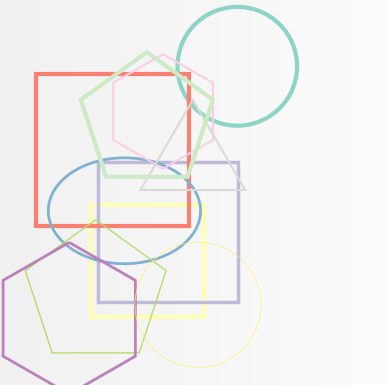[{"shape": "circle", "thickness": 3, "radius": 0.77, "center": [0.612, 0.828]}, {"shape": "square", "thickness": 3, "radius": 0.73, "center": [0.38, 0.322]}, {"shape": "square", "thickness": 2.5, "radius": 0.91, "center": [0.433, 0.398]}, {"shape": "square", "thickness": 3, "radius": 0.99, "center": [0.291, 0.61]}, {"shape": "oval", "thickness": 2, "radius": 0.98, "center": [0.321, 0.453]}, {"shape": "pentagon", "thickness": 1, "radius": 0.96, "center": [0.247, 0.238]}, {"shape": "hexagon", "thickness": 1.5, "radius": 0.74, "center": [0.421, 0.711]}, {"shape": "triangle", "thickness": 1.5, "radius": 0.78, "center": [0.498, 0.585]}, {"shape": "hexagon", "thickness": 2, "radius": 0.99, "center": [0.179, 0.173]}, {"shape": "pentagon", "thickness": 3, "radius": 0.9, "center": [0.379, 0.686]}, {"shape": "circle", "thickness": 0.5, "radius": 0.81, "center": [0.511, 0.208]}]